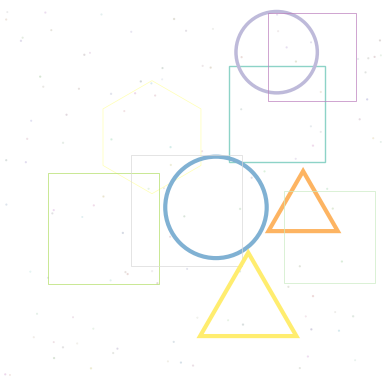[{"shape": "square", "thickness": 1, "radius": 0.62, "center": [0.719, 0.705]}, {"shape": "hexagon", "thickness": 0.5, "radius": 0.73, "center": [0.395, 0.644]}, {"shape": "circle", "thickness": 2.5, "radius": 0.53, "center": [0.719, 0.864]}, {"shape": "circle", "thickness": 3, "radius": 0.66, "center": [0.561, 0.461]}, {"shape": "triangle", "thickness": 3, "radius": 0.52, "center": [0.787, 0.452]}, {"shape": "square", "thickness": 0.5, "radius": 0.72, "center": [0.269, 0.407]}, {"shape": "square", "thickness": 0.5, "radius": 0.72, "center": [0.484, 0.453]}, {"shape": "square", "thickness": 0.5, "radius": 0.57, "center": [0.812, 0.852]}, {"shape": "square", "thickness": 0.5, "radius": 0.59, "center": [0.856, 0.385]}, {"shape": "triangle", "thickness": 3, "radius": 0.72, "center": [0.645, 0.199]}]